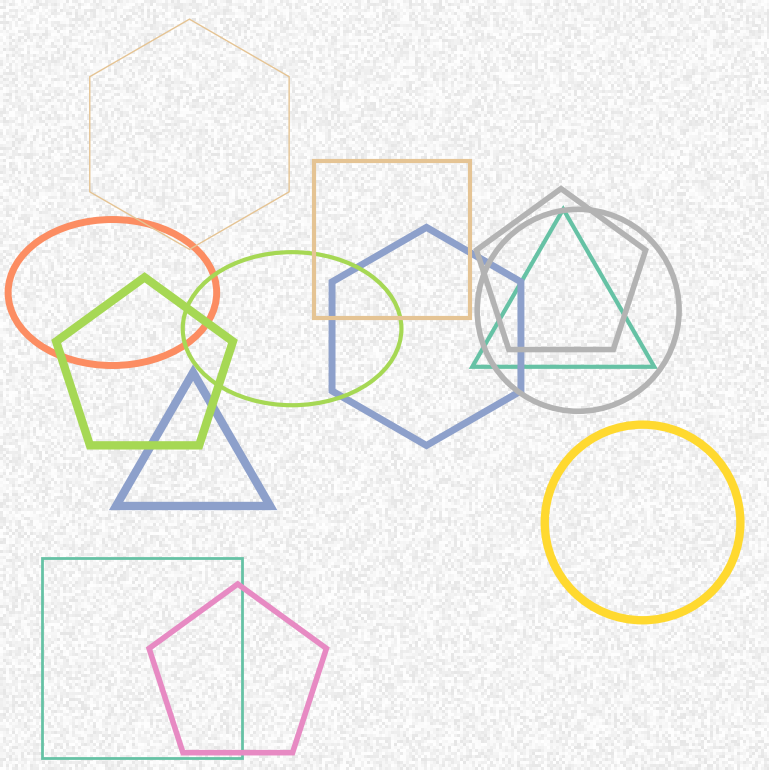[{"shape": "square", "thickness": 1, "radius": 0.65, "center": [0.185, 0.145]}, {"shape": "triangle", "thickness": 1.5, "radius": 0.68, "center": [0.732, 0.592]}, {"shape": "oval", "thickness": 2.5, "radius": 0.68, "center": [0.146, 0.62]}, {"shape": "hexagon", "thickness": 2.5, "radius": 0.71, "center": [0.554, 0.563]}, {"shape": "triangle", "thickness": 3, "radius": 0.58, "center": [0.251, 0.401]}, {"shape": "pentagon", "thickness": 2, "radius": 0.61, "center": [0.309, 0.12]}, {"shape": "oval", "thickness": 1.5, "radius": 0.71, "center": [0.379, 0.573]}, {"shape": "pentagon", "thickness": 3, "radius": 0.6, "center": [0.188, 0.519]}, {"shape": "circle", "thickness": 3, "radius": 0.64, "center": [0.835, 0.321]}, {"shape": "hexagon", "thickness": 0.5, "radius": 0.75, "center": [0.246, 0.826]}, {"shape": "square", "thickness": 1.5, "radius": 0.51, "center": [0.509, 0.689]}, {"shape": "pentagon", "thickness": 2, "radius": 0.58, "center": [0.729, 0.64]}, {"shape": "circle", "thickness": 2, "radius": 0.66, "center": [0.751, 0.597]}]